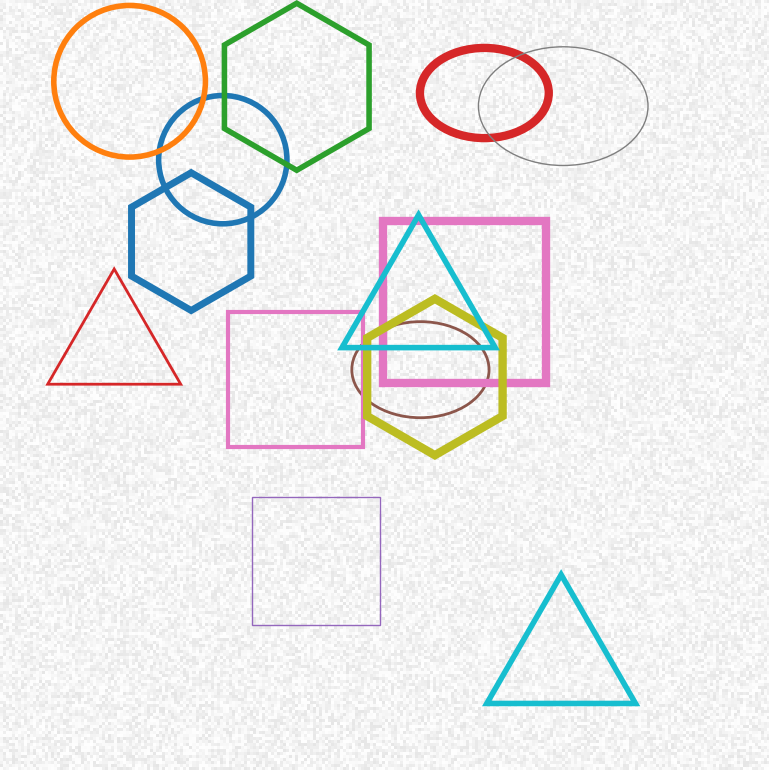[{"shape": "hexagon", "thickness": 2.5, "radius": 0.45, "center": [0.248, 0.686]}, {"shape": "circle", "thickness": 2, "radius": 0.42, "center": [0.289, 0.793]}, {"shape": "circle", "thickness": 2, "radius": 0.49, "center": [0.168, 0.894]}, {"shape": "hexagon", "thickness": 2, "radius": 0.54, "center": [0.385, 0.887]}, {"shape": "triangle", "thickness": 1, "radius": 0.5, "center": [0.148, 0.551]}, {"shape": "oval", "thickness": 3, "radius": 0.42, "center": [0.629, 0.879]}, {"shape": "square", "thickness": 0.5, "radius": 0.41, "center": [0.411, 0.271]}, {"shape": "oval", "thickness": 1, "radius": 0.45, "center": [0.546, 0.52]}, {"shape": "square", "thickness": 3, "radius": 0.53, "center": [0.603, 0.608]}, {"shape": "square", "thickness": 1.5, "radius": 0.44, "center": [0.384, 0.508]}, {"shape": "oval", "thickness": 0.5, "radius": 0.55, "center": [0.731, 0.862]}, {"shape": "hexagon", "thickness": 3, "radius": 0.51, "center": [0.565, 0.51]}, {"shape": "triangle", "thickness": 2, "radius": 0.57, "center": [0.544, 0.606]}, {"shape": "triangle", "thickness": 2, "radius": 0.56, "center": [0.729, 0.142]}]